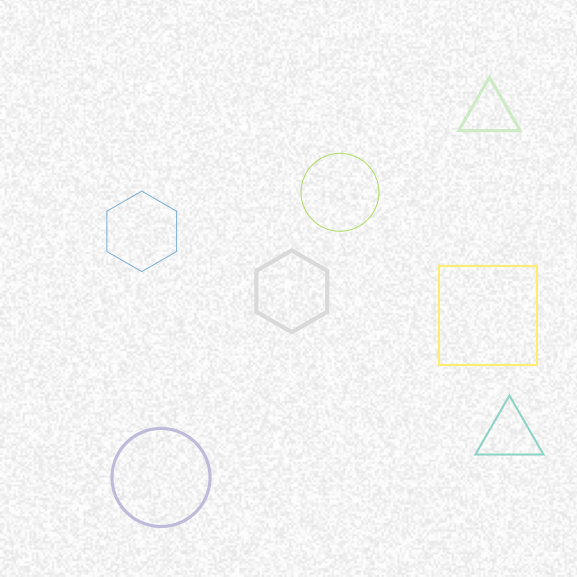[{"shape": "triangle", "thickness": 1, "radius": 0.34, "center": [0.882, 0.246]}, {"shape": "circle", "thickness": 1.5, "radius": 0.42, "center": [0.279, 0.172]}, {"shape": "hexagon", "thickness": 0.5, "radius": 0.35, "center": [0.245, 0.599]}, {"shape": "circle", "thickness": 0.5, "radius": 0.34, "center": [0.589, 0.666]}, {"shape": "hexagon", "thickness": 2, "radius": 0.35, "center": [0.505, 0.495]}, {"shape": "triangle", "thickness": 1.5, "radius": 0.31, "center": [0.848, 0.804]}, {"shape": "square", "thickness": 1, "radius": 0.43, "center": [0.845, 0.453]}]